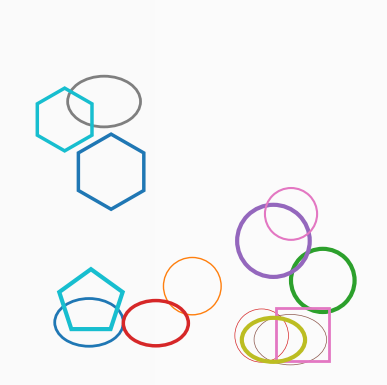[{"shape": "oval", "thickness": 2, "radius": 0.44, "center": [0.23, 0.163]}, {"shape": "hexagon", "thickness": 2.5, "radius": 0.49, "center": [0.287, 0.554]}, {"shape": "circle", "thickness": 1, "radius": 0.37, "center": [0.496, 0.257]}, {"shape": "circle", "thickness": 3, "radius": 0.41, "center": [0.833, 0.272]}, {"shape": "oval", "thickness": 2.5, "radius": 0.42, "center": [0.402, 0.161]}, {"shape": "circle", "thickness": 0.5, "radius": 0.35, "center": [0.675, 0.128]}, {"shape": "circle", "thickness": 3, "radius": 0.47, "center": [0.706, 0.374]}, {"shape": "oval", "thickness": 0.5, "radius": 0.47, "center": [0.749, 0.118]}, {"shape": "square", "thickness": 2, "radius": 0.34, "center": [0.779, 0.131]}, {"shape": "circle", "thickness": 1.5, "radius": 0.34, "center": [0.751, 0.444]}, {"shape": "oval", "thickness": 2, "radius": 0.47, "center": [0.269, 0.736]}, {"shape": "oval", "thickness": 3, "radius": 0.41, "center": [0.706, 0.117]}, {"shape": "pentagon", "thickness": 3, "radius": 0.43, "center": [0.235, 0.215]}, {"shape": "hexagon", "thickness": 2.5, "radius": 0.41, "center": [0.167, 0.69]}]